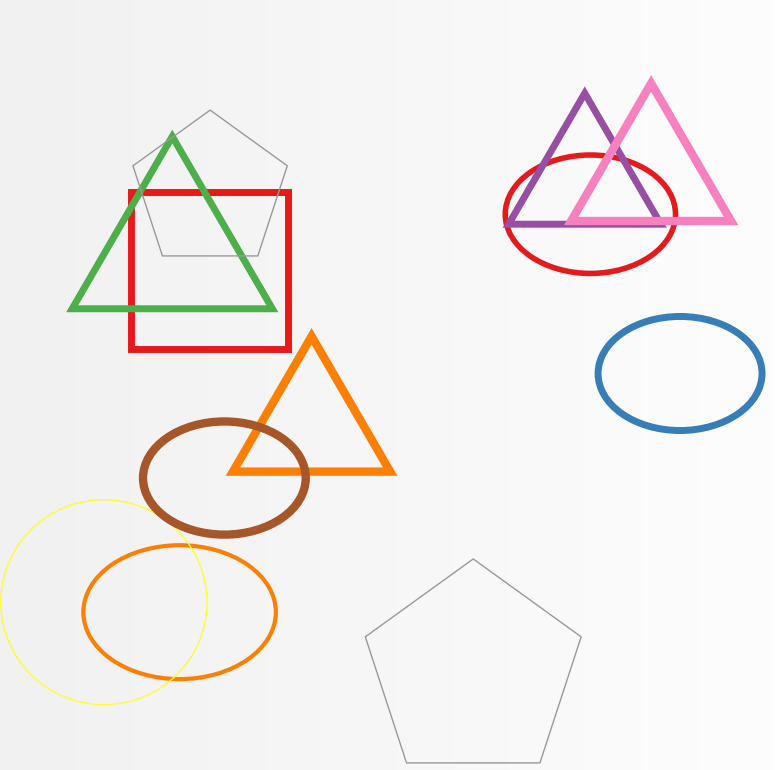[{"shape": "oval", "thickness": 2, "radius": 0.55, "center": [0.762, 0.722]}, {"shape": "square", "thickness": 2.5, "radius": 0.51, "center": [0.27, 0.648]}, {"shape": "oval", "thickness": 2.5, "radius": 0.53, "center": [0.878, 0.515]}, {"shape": "triangle", "thickness": 2.5, "radius": 0.75, "center": [0.222, 0.674]}, {"shape": "triangle", "thickness": 2.5, "radius": 0.57, "center": [0.755, 0.766]}, {"shape": "triangle", "thickness": 3, "radius": 0.59, "center": [0.402, 0.446]}, {"shape": "oval", "thickness": 1.5, "radius": 0.62, "center": [0.232, 0.205]}, {"shape": "circle", "thickness": 0.5, "radius": 0.67, "center": [0.134, 0.218]}, {"shape": "oval", "thickness": 3, "radius": 0.52, "center": [0.29, 0.379]}, {"shape": "triangle", "thickness": 3, "radius": 0.6, "center": [0.84, 0.773]}, {"shape": "pentagon", "thickness": 0.5, "radius": 0.73, "center": [0.611, 0.128]}, {"shape": "pentagon", "thickness": 0.5, "radius": 0.52, "center": [0.271, 0.752]}]